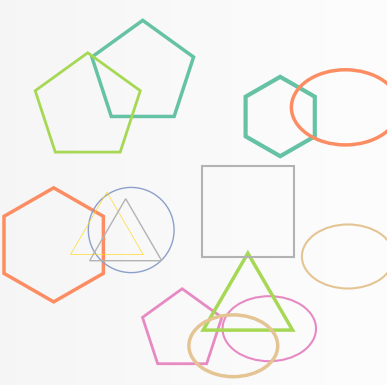[{"shape": "hexagon", "thickness": 3, "radius": 0.52, "center": [0.723, 0.697]}, {"shape": "pentagon", "thickness": 2.5, "radius": 0.69, "center": [0.368, 0.809]}, {"shape": "hexagon", "thickness": 2.5, "radius": 0.74, "center": [0.139, 0.364]}, {"shape": "oval", "thickness": 2.5, "radius": 0.7, "center": [0.891, 0.721]}, {"shape": "circle", "thickness": 1, "radius": 0.55, "center": [0.339, 0.403]}, {"shape": "oval", "thickness": 1.5, "radius": 0.6, "center": [0.695, 0.146]}, {"shape": "pentagon", "thickness": 2, "radius": 0.54, "center": [0.47, 0.142]}, {"shape": "pentagon", "thickness": 2, "radius": 0.71, "center": [0.226, 0.72]}, {"shape": "triangle", "thickness": 2.5, "radius": 0.67, "center": [0.64, 0.209]}, {"shape": "triangle", "thickness": 0.5, "radius": 0.54, "center": [0.276, 0.393]}, {"shape": "oval", "thickness": 2.5, "radius": 0.57, "center": [0.602, 0.102]}, {"shape": "oval", "thickness": 1.5, "radius": 0.59, "center": [0.898, 0.334]}, {"shape": "square", "thickness": 1.5, "radius": 0.59, "center": [0.641, 0.451]}, {"shape": "triangle", "thickness": 1, "radius": 0.54, "center": [0.324, 0.377]}]